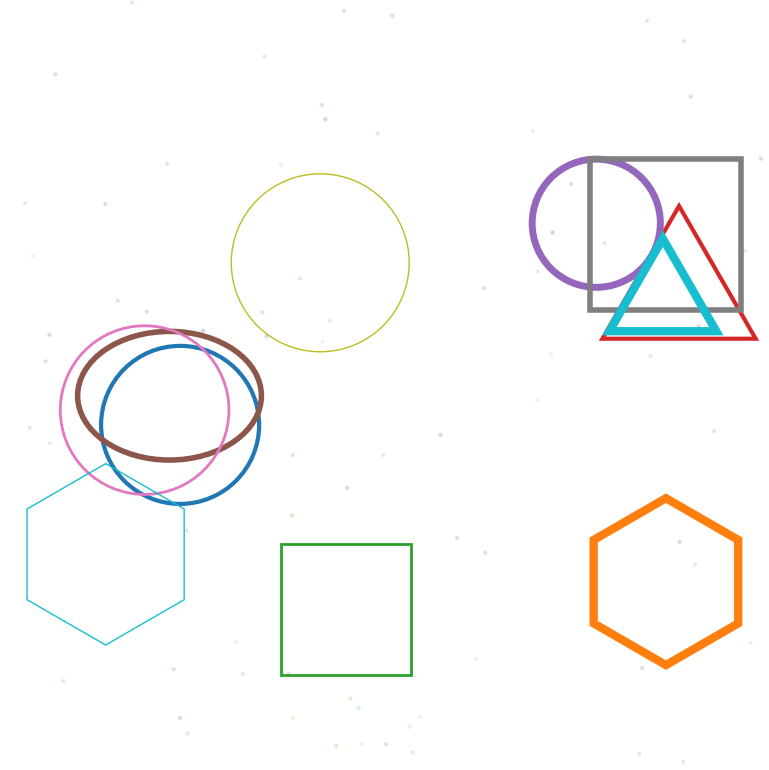[{"shape": "circle", "thickness": 1.5, "radius": 0.51, "center": [0.234, 0.448]}, {"shape": "hexagon", "thickness": 3, "radius": 0.54, "center": [0.865, 0.245]}, {"shape": "square", "thickness": 1, "radius": 0.42, "center": [0.45, 0.208]}, {"shape": "triangle", "thickness": 1.5, "radius": 0.57, "center": [0.882, 0.618]}, {"shape": "circle", "thickness": 2.5, "radius": 0.42, "center": [0.774, 0.71]}, {"shape": "oval", "thickness": 2, "radius": 0.6, "center": [0.22, 0.486]}, {"shape": "circle", "thickness": 1, "radius": 0.55, "center": [0.188, 0.467]}, {"shape": "square", "thickness": 2, "radius": 0.49, "center": [0.864, 0.695]}, {"shape": "circle", "thickness": 0.5, "radius": 0.58, "center": [0.416, 0.659]}, {"shape": "triangle", "thickness": 3, "radius": 0.4, "center": [0.861, 0.61]}, {"shape": "hexagon", "thickness": 0.5, "radius": 0.59, "center": [0.137, 0.28]}]